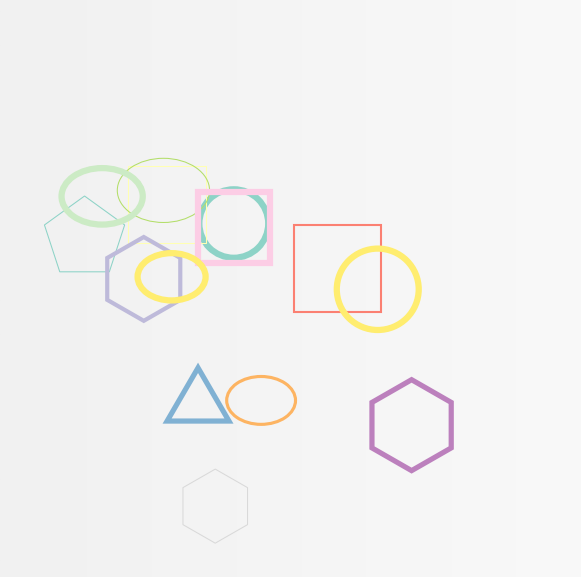[{"shape": "pentagon", "thickness": 0.5, "radius": 0.36, "center": [0.145, 0.587]}, {"shape": "circle", "thickness": 3, "radius": 0.3, "center": [0.402, 0.612]}, {"shape": "square", "thickness": 0.5, "radius": 0.33, "center": [0.287, 0.645]}, {"shape": "hexagon", "thickness": 2, "radius": 0.36, "center": [0.247, 0.516]}, {"shape": "square", "thickness": 1, "radius": 0.38, "center": [0.58, 0.534]}, {"shape": "triangle", "thickness": 2.5, "radius": 0.31, "center": [0.341, 0.301]}, {"shape": "oval", "thickness": 1.5, "radius": 0.3, "center": [0.449, 0.306]}, {"shape": "oval", "thickness": 0.5, "radius": 0.4, "center": [0.281, 0.669]}, {"shape": "square", "thickness": 3, "radius": 0.31, "center": [0.403, 0.605]}, {"shape": "hexagon", "thickness": 0.5, "radius": 0.32, "center": [0.37, 0.123]}, {"shape": "hexagon", "thickness": 2.5, "radius": 0.39, "center": [0.708, 0.263]}, {"shape": "oval", "thickness": 3, "radius": 0.35, "center": [0.176, 0.659]}, {"shape": "circle", "thickness": 3, "radius": 0.35, "center": [0.65, 0.498]}, {"shape": "oval", "thickness": 3, "radius": 0.29, "center": [0.295, 0.52]}]